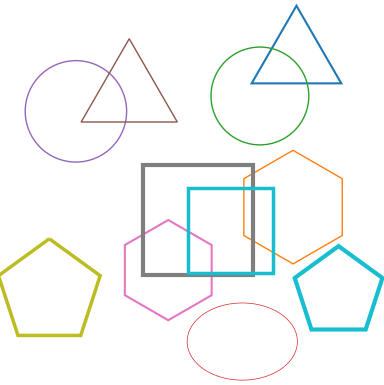[{"shape": "triangle", "thickness": 1.5, "radius": 0.67, "center": [0.77, 0.851]}, {"shape": "hexagon", "thickness": 1, "radius": 0.74, "center": [0.761, 0.462]}, {"shape": "circle", "thickness": 1, "radius": 0.64, "center": [0.675, 0.751]}, {"shape": "oval", "thickness": 0.5, "radius": 0.72, "center": [0.629, 0.113]}, {"shape": "circle", "thickness": 1, "radius": 0.66, "center": [0.197, 0.711]}, {"shape": "triangle", "thickness": 1, "radius": 0.72, "center": [0.336, 0.755]}, {"shape": "hexagon", "thickness": 1.5, "radius": 0.65, "center": [0.437, 0.298]}, {"shape": "square", "thickness": 3, "radius": 0.71, "center": [0.515, 0.429]}, {"shape": "pentagon", "thickness": 2.5, "radius": 0.69, "center": [0.128, 0.241]}, {"shape": "pentagon", "thickness": 3, "radius": 0.6, "center": [0.879, 0.241]}, {"shape": "square", "thickness": 2.5, "radius": 0.55, "center": [0.599, 0.401]}]